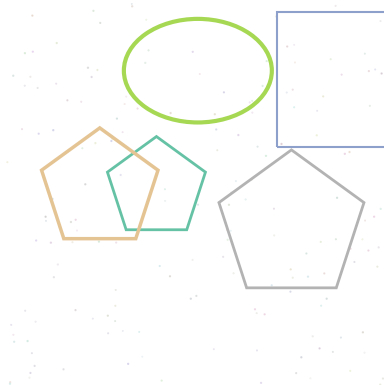[{"shape": "pentagon", "thickness": 2, "radius": 0.67, "center": [0.406, 0.512]}, {"shape": "square", "thickness": 1.5, "radius": 0.88, "center": [0.896, 0.794]}, {"shape": "oval", "thickness": 3, "radius": 0.96, "center": [0.514, 0.816]}, {"shape": "pentagon", "thickness": 2.5, "radius": 0.8, "center": [0.259, 0.509]}, {"shape": "pentagon", "thickness": 2, "radius": 0.99, "center": [0.757, 0.413]}]